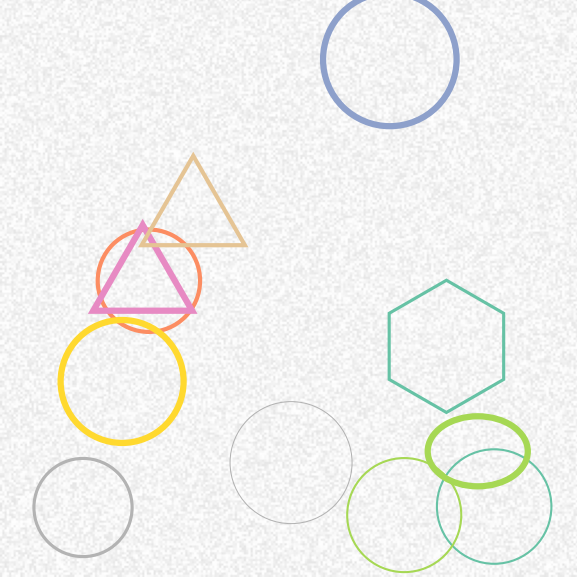[{"shape": "hexagon", "thickness": 1.5, "radius": 0.57, "center": [0.773, 0.399]}, {"shape": "circle", "thickness": 1, "radius": 0.5, "center": [0.856, 0.122]}, {"shape": "circle", "thickness": 2, "radius": 0.44, "center": [0.258, 0.513]}, {"shape": "circle", "thickness": 3, "radius": 0.58, "center": [0.675, 0.896]}, {"shape": "triangle", "thickness": 3, "radius": 0.49, "center": [0.247, 0.511]}, {"shape": "oval", "thickness": 3, "radius": 0.43, "center": [0.827, 0.218]}, {"shape": "circle", "thickness": 1, "radius": 0.49, "center": [0.7, 0.107]}, {"shape": "circle", "thickness": 3, "radius": 0.53, "center": [0.211, 0.339]}, {"shape": "triangle", "thickness": 2, "radius": 0.52, "center": [0.335, 0.626]}, {"shape": "circle", "thickness": 1.5, "radius": 0.42, "center": [0.144, 0.12]}, {"shape": "circle", "thickness": 0.5, "radius": 0.53, "center": [0.504, 0.198]}]